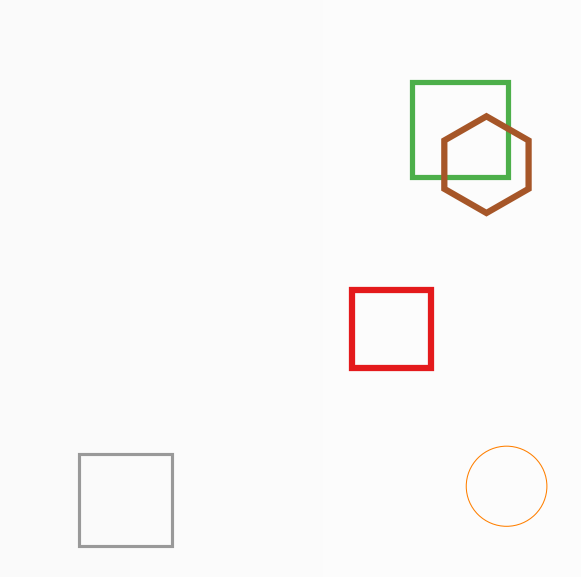[{"shape": "square", "thickness": 3, "radius": 0.34, "center": [0.674, 0.43]}, {"shape": "square", "thickness": 2.5, "radius": 0.41, "center": [0.791, 0.775]}, {"shape": "circle", "thickness": 0.5, "radius": 0.35, "center": [0.872, 0.157]}, {"shape": "hexagon", "thickness": 3, "radius": 0.42, "center": [0.837, 0.714]}, {"shape": "square", "thickness": 1.5, "radius": 0.4, "center": [0.216, 0.134]}]